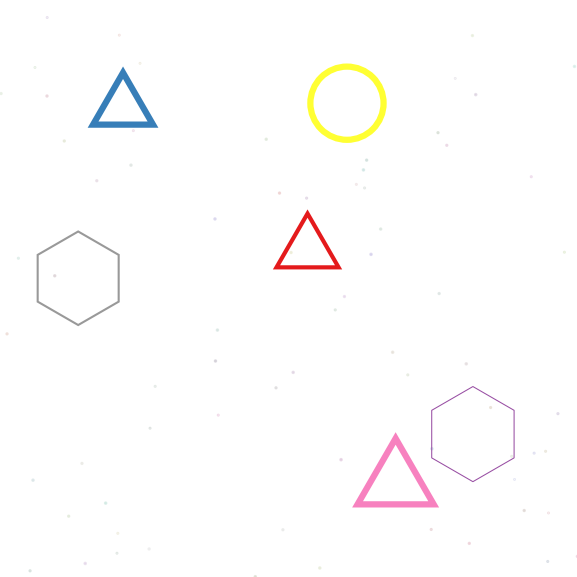[{"shape": "triangle", "thickness": 2, "radius": 0.31, "center": [0.533, 0.567]}, {"shape": "triangle", "thickness": 3, "radius": 0.3, "center": [0.213, 0.813]}, {"shape": "hexagon", "thickness": 0.5, "radius": 0.41, "center": [0.819, 0.247]}, {"shape": "circle", "thickness": 3, "radius": 0.32, "center": [0.601, 0.82]}, {"shape": "triangle", "thickness": 3, "radius": 0.38, "center": [0.685, 0.164]}, {"shape": "hexagon", "thickness": 1, "radius": 0.4, "center": [0.135, 0.517]}]